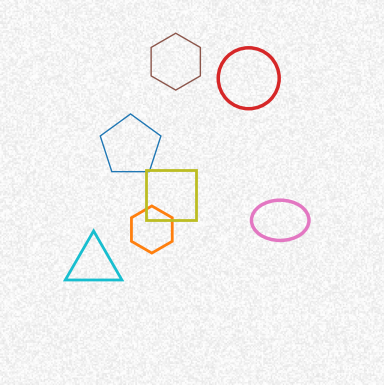[{"shape": "pentagon", "thickness": 1, "radius": 0.41, "center": [0.339, 0.621]}, {"shape": "hexagon", "thickness": 2, "radius": 0.31, "center": [0.394, 0.404]}, {"shape": "circle", "thickness": 2.5, "radius": 0.4, "center": [0.646, 0.797]}, {"shape": "hexagon", "thickness": 1, "radius": 0.37, "center": [0.456, 0.84]}, {"shape": "oval", "thickness": 2.5, "radius": 0.37, "center": [0.728, 0.428]}, {"shape": "square", "thickness": 2, "radius": 0.32, "center": [0.444, 0.493]}, {"shape": "triangle", "thickness": 2, "radius": 0.42, "center": [0.243, 0.315]}]